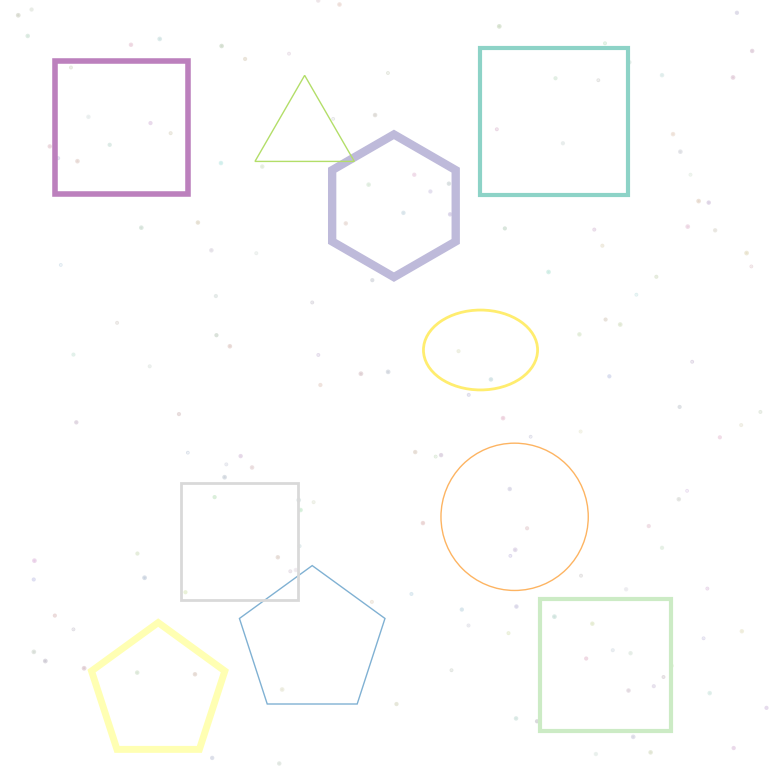[{"shape": "square", "thickness": 1.5, "radius": 0.48, "center": [0.72, 0.842]}, {"shape": "pentagon", "thickness": 2.5, "radius": 0.46, "center": [0.205, 0.1]}, {"shape": "hexagon", "thickness": 3, "radius": 0.46, "center": [0.512, 0.733]}, {"shape": "pentagon", "thickness": 0.5, "radius": 0.5, "center": [0.405, 0.166]}, {"shape": "circle", "thickness": 0.5, "radius": 0.48, "center": [0.668, 0.329]}, {"shape": "triangle", "thickness": 0.5, "radius": 0.37, "center": [0.396, 0.828]}, {"shape": "square", "thickness": 1, "radius": 0.38, "center": [0.312, 0.296]}, {"shape": "square", "thickness": 2, "radius": 0.43, "center": [0.158, 0.835]}, {"shape": "square", "thickness": 1.5, "radius": 0.43, "center": [0.786, 0.136]}, {"shape": "oval", "thickness": 1, "radius": 0.37, "center": [0.624, 0.545]}]